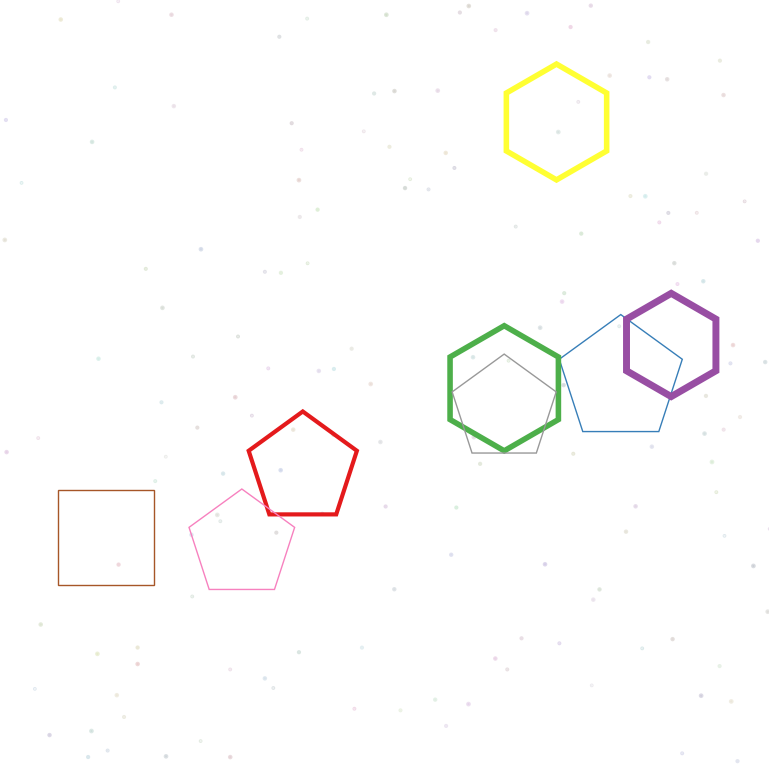[{"shape": "pentagon", "thickness": 1.5, "radius": 0.37, "center": [0.393, 0.392]}, {"shape": "pentagon", "thickness": 0.5, "radius": 0.42, "center": [0.806, 0.507]}, {"shape": "hexagon", "thickness": 2, "radius": 0.41, "center": [0.655, 0.496]}, {"shape": "hexagon", "thickness": 2.5, "radius": 0.34, "center": [0.872, 0.552]}, {"shape": "hexagon", "thickness": 2, "radius": 0.38, "center": [0.723, 0.842]}, {"shape": "square", "thickness": 0.5, "radius": 0.31, "center": [0.138, 0.302]}, {"shape": "pentagon", "thickness": 0.5, "radius": 0.36, "center": [0.314, 0.293]}, {"shape": "pentagon", "thickness": 0.5, "radius": 0.36, "center": [0.655, 0.469]}]